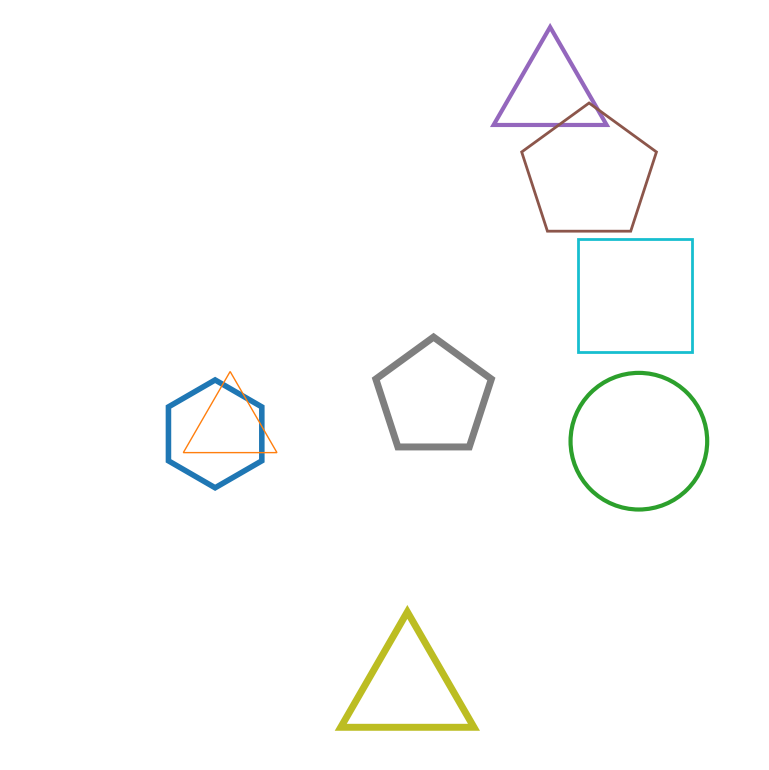[{"shape": "hexagon", "thickness": 2, "radius": 0.35, "center": [0.279, 0.437]}, {"shape": "triangle", "thickness": 0.5, "radius": 0.35, "center": [0.299, 0.447]}, {"shape": "circle", "thickness": 1.5, "radius": 0.44, "center": [0.83, 0.427]}, {"shape": "triangle", "thickness": 1.5, "radius": 0.42, "center": [0.714, 0.88]}, {"shape": "pentagon", "thickness": 1, "radius": 0.46, "center": [0.765, 0.774]}, {"shape": "pentagon", "thickness": 2.5, "radius": 0.39, "center": [0.563, 0.483]}, {"shape": "triangle", "thickness": 2.5, "radius": 0.5, "center": [0.529, 0.105]}, {"shape": "square", "thickness": 1, "radius": 0.37, "center": [0.825, 0.616]}]